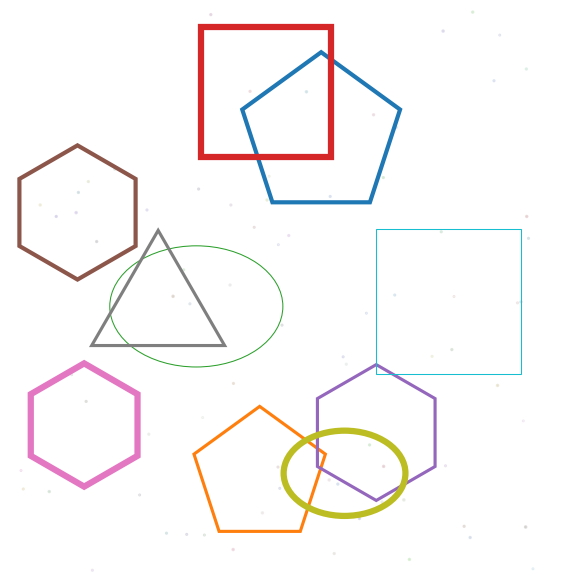[{"shape": "pentagon", "thickness": 2, "radius": 0.72, "center": [0.556, 0.765]}, {"shape": "pentagon", "thickness": 1.5, "radius": 0.6, "center": [0.45, 0.176]}, {"shape": "oval", "thickness": 0.5, "radius": 0.75, "center": [0.34, 0.469]}, {"shape": "square", "thickness": 3, "radius": 0.56, "center": [0.461, 0.84]}, {"shape": "hexagon", "thickness": 1.5, "radius": 0.59, "center": [0.652, 0.25]}, {"shape": "hexagon", "thickness": 2, "radius": 0.58, "center": [0.134, 0.631]}, {"shape": "hexagon", "thickness": 3, "radius": 0.53, "center": [0.146, 0.263]}, {"shape": "triangle", "thickness": 1.5, "radius": 0.66, "center": [0.274, 0.467]}, {"shape": "oval", "thickness": 3, "radius": 0.53, "center": [0.597, 0.18]}, {"shape": "square", "thickness": 0.5, "radius": 0.63, "center": [0.777, 0.477]}]